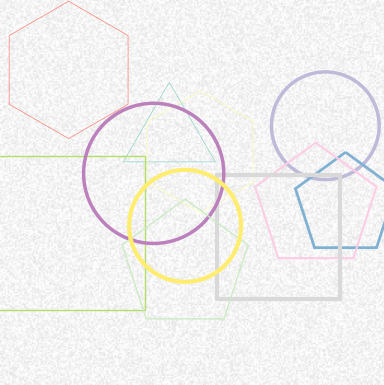[{"shape": "triangle", "thickness": 0.5, "radius": 0.69, "center": [0.44, 0.649]}, {"shape": "hexagon", "thickness": 0.5, "radius": 0.79, "center": [0.52, 0.606]}, {"shape": "circle", "thickness": 2.5, "radius": 0.7, "center": [0.845, 0.673]}, {"shape": "hexagon", "thickness": 0.5, "radius": 0.89, "center": [0.178, 0.818]}, {"shape": "pentagon", "thickness": 2, "radius": 0.68, "center": [0.898, 0.468]}, {"shape": "square", "thickness": 1, "radius": 1.0, "center": [0.177, 0.395]}, {"shape": "pentagon", "thickness": 1.5, "radius": 0.83, "center": [0.82, 0.464]}, {"shape": "square", "thickness": 3, "radius": 0.8, "center": [0.723, 0.384]}, {"shape": "circle", "thickness": 2.5, "radius": 0.91, "center": [0.399, 0.55]}, {"shape": "pentagon", "thickness": 1, "radius": 0.86, "center": [0.481, 0.311]}, {"shape": "circle", "thickness": 3, "radius": 0.73, "center": [0.481, 0.413]}]